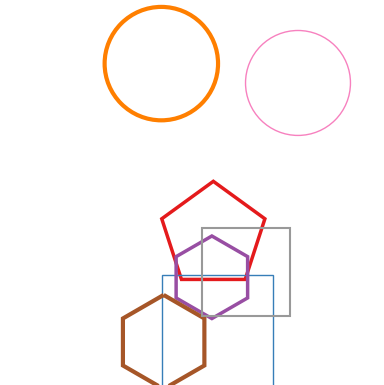[{"shape": "pentagon", "thickness": 2.5, "radius": 0.7, "center": [0.554, 0.388]}, {"shape": "square", "thickness": 1, "radius": 0.72, "center": [0.565, 0.142]}, {"shape": "hexagon", "thickness": 2.5, "radius": 0.54, "center": [0.55, 0.28]}, {"shape": "circle", "thickness": 3, "radius": 0.74, "center": [0.419, 0.835]}, {"shape": "hexagon", "thickness": 3, "radius": 0.61, "center": [0.425, 0.112]}, {"shape": "circle", "thickness": 1, "radius": 0.68, "center": [0.774, 0.785]}, {"shape": "square", "thickness": 1.5, "radius": 0.57, "center": [0.639, 0.294]}]